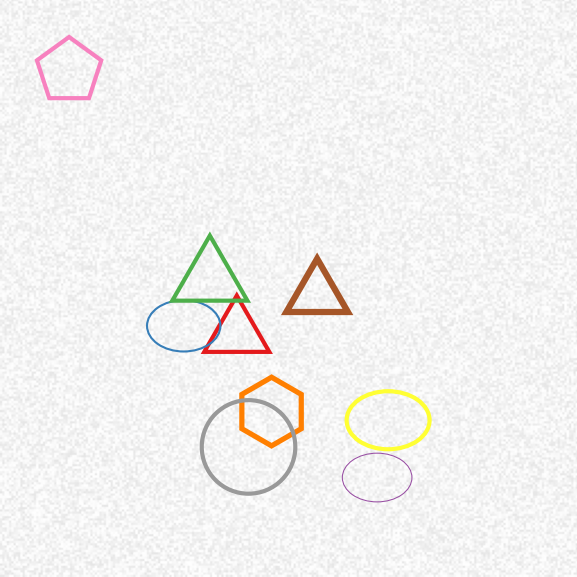[{"shape": "triangle", "thickness": 2, "radius": 0.33, "center": [0.41, 0.422]}, {"shape": "oval", "thickness": 1, "radius": 0.32, "center": [0.318, 0.435]}, {"shape": "triangle", "thickness": 2, "radius": 0.38, "center": [0.363, 0.516]}, {"shape": "oval", "thickness": 0.5, "radius": 0.3, "center": [0.653, 0.172]}, {"shape": "hexagon", "thickness": 2.5, "radius": 0.3, "center": [0.47, 0.287]}, {"shape": "oval", "thickness": 2, "radius": 0.36, "center": [0.672, 0.271]}, {"shape": "triangle", "thickness": 3, "radius": 0.31, "center": [0.549, 0.49]}, {"shape": "pentagon", "thickness": 2, "radius": 0.29, "center": [0.12, 0.877]}, {"shape": "circle", "thickness": 2, "radius": 0.4, "center": [0.43, 0.225]}]